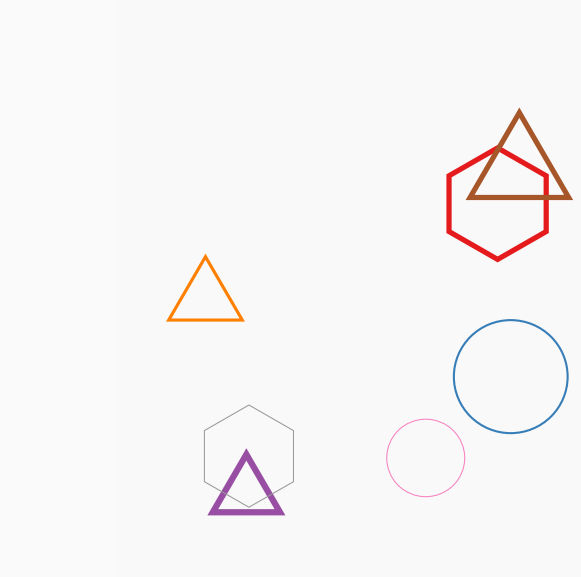[{"shape": "hexagon", "thickness": 2.5, "radius": 0.48, "center": [0.856, 0.646]}, {"shape": "circle", "thickness": 1, "radius": 0.49, "center": [0.879, 0.347]}, {"shape": "triangle", "thickness": 3, "radius": 0.33, "center": [0.424, 0.145]}, {"shape": "triangle", "thickness": 1.5, "radius": 0.37, "center": [0.354, 0.481]}, {"shape": "triangle", "thickness": 2.5, "radius": 0.49, "center": [0.894, 0.706]}, {"shape": "circle", "thickness": 0.5, "radius": 0.34, "center": [0.732, 0.206]}, {"shape": "hexagon", "thickness": 0.5, "radius": 0.44, "center": [0.428, 0.209]}]